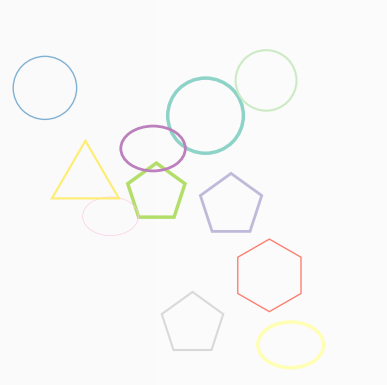[{"shape": "circle", "thickness": 2.5, "radius": 0.49, "center": [0.53, 0.7]}, {"shape": "oval", "thickness": 2.5, "radius": 0.42, "center": [0.75, 0.104]}, {"shape": "pentagon", "thickness": 2, "radius": 0.42, "center": [0.596, 0.466]}, {"shape": "hexagon", "thickness": 1, "radius": 0.47, "center": [0.695, 0.285]}, {"shape": "circle", "thickness": 1, "radius": 0.41, "center": [0.116, 0.772]}, {"shape": "pentagon", "thickness": 2.5, "radius": 0.39, "center": [0.404, 0.499]}, {"shape": "oval", "thickness": 0.5, "radius": 0.36, "center": [0.285, 0.438]}, {"shape": "pentagon", "thickness": 1.5, "radius": 0.42, "center": [0.497, 0.158]}, {"shape": "oval", "thickness": 2, "radius": 0.42, "center": [0.395, 0.614]}, {"shape": "circle", "thickness": 1.5, "radius": 0.39, "center": [0.687, 0.791]}, {"shape": "triangle", "thickness": 1.5, "radius": 0.5, "center": [0.22, 0.535]}]